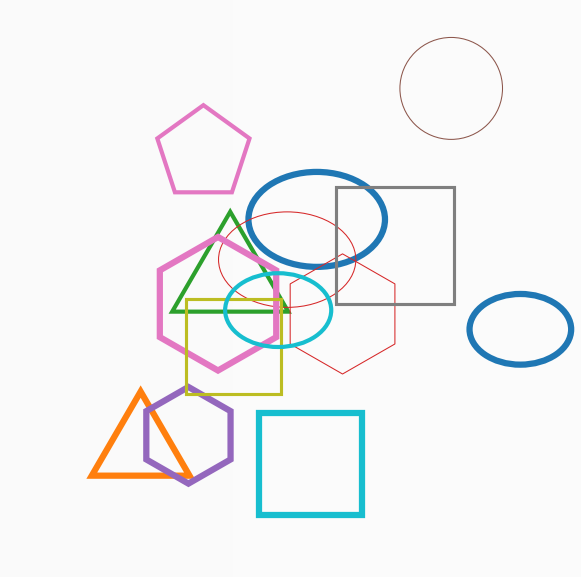[{"shape": "oval", "thickness": 3, "radius": 0.59, "center": [0.545, 0.619]}, {"shape": "oval", "thickness": 3, "radius": 0.44, "center": [0.895, 0.429]}, {"shape": "triangle", "thickness": 3, "radius": 0.49, "center": [0.242, 0.224]}, {"shape": "triangle", "thickness": 2, "radius": 0.58, "center": [0.396, 0.517]}, {"shape": "hexagon", "thickness": 0.5, "radius": 0.52, "center": [0.589, 0.456]}, {"shape": "oval", "thickness": 0.5, "radius": 0.59, "center": [0.494, 0.55]}, {"shape": "hexagon", "thickness": 3, "radius": 0.42, "center": [0.324, 0.245]}, {"shape": "circle", "thickness": 0.5, "radius": 0.44, "center": [0.776, 0.846]}, {"shape": "hexagon", "thickness": 3, "radius": 0.58, "center": [0.375, 0.473]}, {"shape": "pentagon", "thickness": 2, "radius": 0.42, "center": [0.35, 0.734]}, {"shape": "square", "thickness": 1.5, "radius": 0.51, "center": [0.679, 0.575]}, {"shape": "square", "thickness": 1.5, "radius": 0.41, "center": [0.401, 0.4]}, {"shape": "square", "thickness": 3, "radius": 0.44, "center": [0.534, 0.196]}, {"shape": "oval", "thickness": 2, "radius": 0.46, "center": [0.479, 0.462]}]